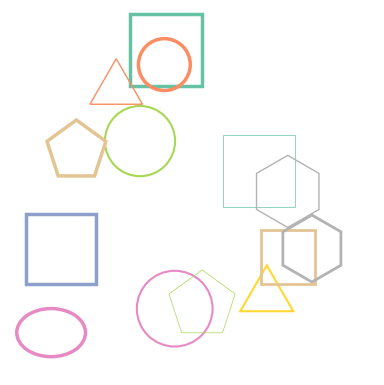[{"shape": "square", "thickness": 2.5, "radius": 0.47, "center": [0.431, 0.869]}, {"shape": "square", "thickness": 0.5, "radius": 0.47, "center": [0.673, 0.556]}, {"shape": "triangle", "thickness": 1, "radius": 0.39, "center": [0.302, 0.769]}, {"shape": "circle", "thickness": 2.5, "radius": 0.34, "center": [0.427, 0.832]}, {"shape": "square", "thickness": 2.5, "radius": 0.45, "center": [0.158, 0.353]}, {"shape": "oval", "thickness": 2.5, "radius": 0.45, "center": [0.133, 0.136]}, {"shape": "circle", "thickness": 1.5, "radius": 0.49, "center": [0.454, 0.198]}, {"shape": "pentagon", "thickness": 0.5, "radius": 0.45, "center": [0.525, 0.209]}, {"shape": "circle", "thickness": 1.5, "radius": 0.46, "center": [0.364, 0.634]}, {"shape": "triangle", "thickness": 1.5, "radius": 0.4, "center": [0.693, 0.231]}, {"shape": "pentagon", "thickness": 2.5, "radius": 0.4, "center": [0.198, 0.608]}, {"shape": "square", "thickness": 2, "radius": 0.35, "center": [0.748, 0.333]}, {"shape": "hexagon", "thickness": 1, "radius": 0.47, "center": [0.747, 0.503]}, {"shape": "hexagon", "thickness": 2, "radius": 0.43, "center": [0.81, 0.354]}]